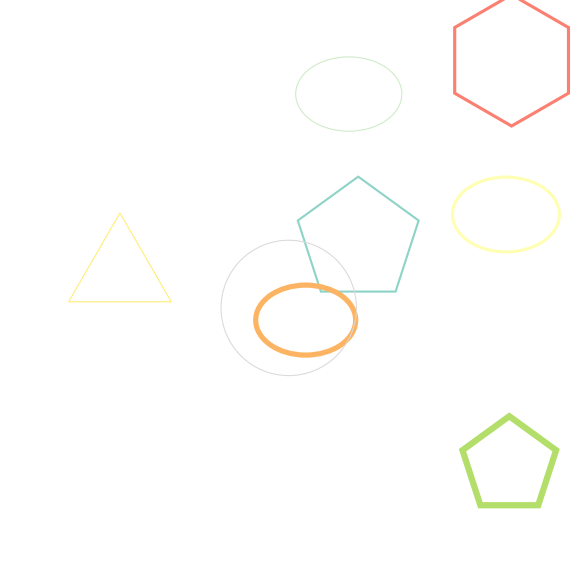[{"shape": "pentagon", "thickness": 1, "radius": 0.55, "center": [0.62, 0.583]}, {"shape": "oval", "thickness": 1.5, "radius": 0.46, "center": [0.876, 0.628]}, {"shape": "hexagon", "thickness": 1.5, "radius": 0.57, "center": [0.886, 0.895]}, {"shape": "oval", "thickness": 2.5, "radius": 0.43, "center": [0.529, 0.445]}, {"shape": "pentagon", "thickness": 3, "radius": 0.43, "center": [0.882, 0.193]}, {"shape": "circle", "thickness": 0.5, "radius": 0.59, "center": [0.5, 0.466]}, {"shape": "oval", "thickness": 0.5, "radius": 0.46, "center": [0.604, 0.836]}, {"shape": "triangle", "thickness": 0.5, "radius": 0.51, "center": [0.208, 0.528]}]